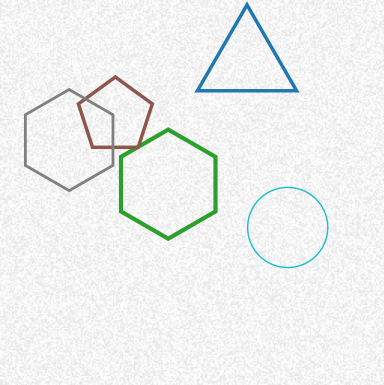[{"shape": "triangle", "thickness": 2.5, "radius": 0.74, "center": [0.642, 0.839]}, {"shape": "hexagon", "thickness": 3, "radius": 0.71, "center": [0.437, 0.522]}, {"shape": "pentagon", "thickness": 2.5, "radius": 0.5, "center": [0.3, 0.699]}, {"shape": "hexagon", "thickness": 2, "radius": 0.66, "center": [0.18, 0.636]}, {"shape": "circle", "thickness": 1, "radius": 0.52, "center": [0.747, 0.409]}]